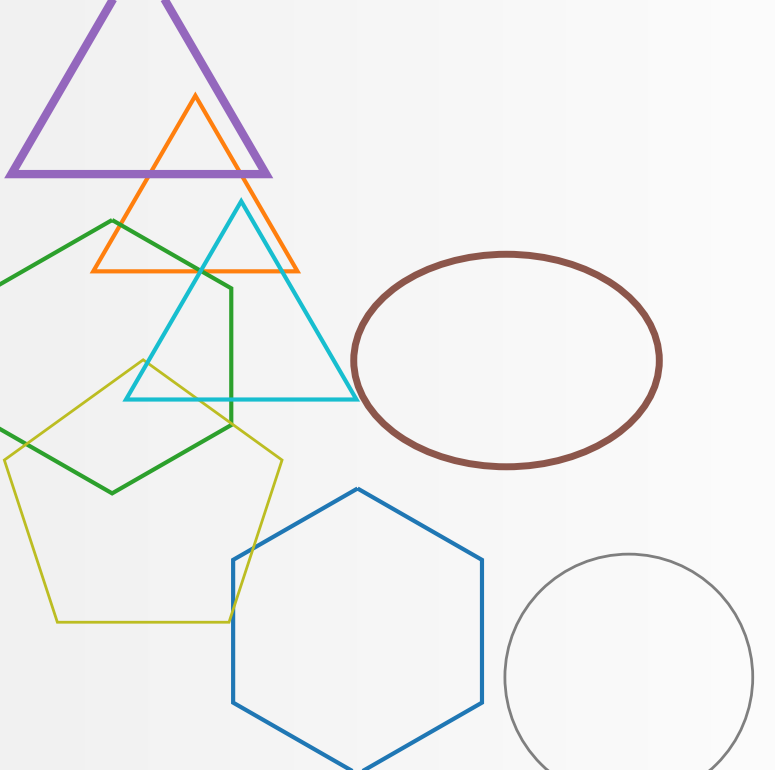[{"shape": "hexagon", "thickness": 1.5, "radius": 0.93, "center": [0.461, 0.18]}, {"shape": "triangle", "thickness": 1.5, "radius": 0.76, "center": [0.252, 0.724]}, {"shape": "hexagon", "thickness": 1.5, "radius": 0.89, "center": [0.145, 0.537]}, {"shape": "triangle", "thickness": 3, "radius": 0.95, "center": [0.179, 0.869]}, {"shape": "oval", "thickness": 2.5, "radius": 0.99, "center": [0.654, 0.532]}, {"shape": "circle", "thickness": 1, "radius": 0.8, "center": [0.811, 0.12]}, {"shape": "pentagon", "thickness": 1, "radius": 0.94, "center": [0.185, 0.344]}, {"shape": "triangle", "thickness": 1.5, "radius": 0.86, "center": [0.311, 0.567]}]